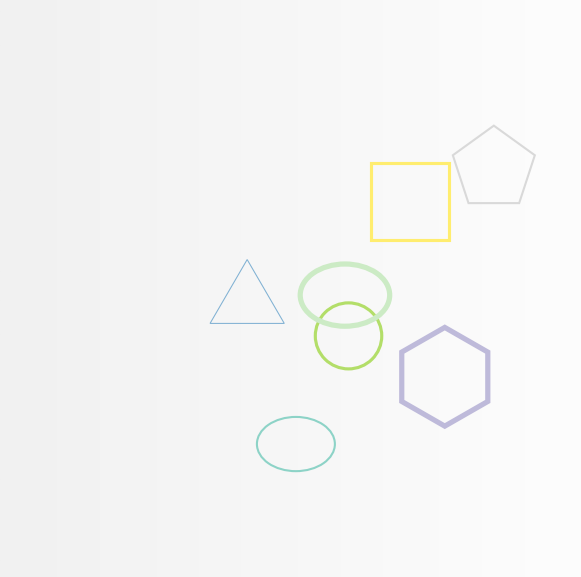[{"shape": "oval", "thickness": 1, "radius": 0.34, "center": [0.509, 0.23]}, {"shape": "hexagon", "thickness": 2.5, "radius": 0.43, "center": [0.765, 0.347]}, {"shape": "triangle", "thickness": 0.5, "radius": 0.37, "center": [0.425, 0.476]}, {"shape": "circle", "thickness": 1.5, "radius": 0.29, "center": [0.6, 0.418]}, {"shape": "pentagon", "thickness": 1, "radius": 0.37, "center": [0.85, 0.707]}, {"shape": "oval", "thickness": 2.5, "radius": 0.38, "center": [0.593, 0.488]}, {"shape": "square", "thickness": 1.5, "radius": 0.33, "center": [0.705, 0.651]}]